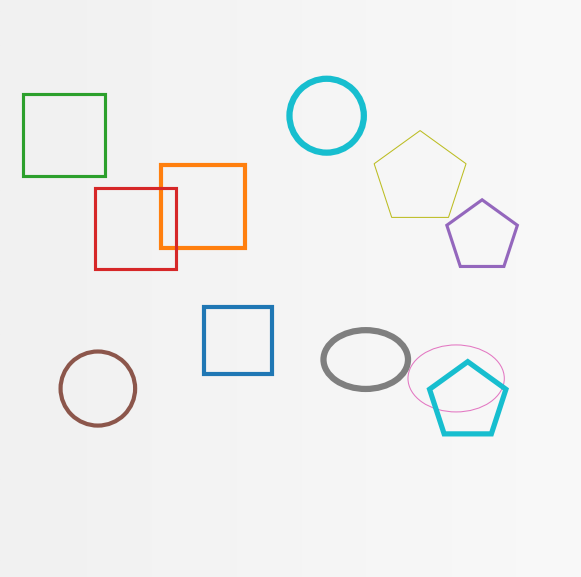[{"shape": "square", "thickness": 2, "radius": 0.29, "center": [0.409, 0.409]}, {"shape": "square", "thickness": 2, "radius": 0.36, "center": [0.349, 0.641]}, {"shape": "square", "thickness": 1.5, "radius": 0.35, "center": [0.11, 0.765]}, {"shape": "square", "thickness": 1.5, "radius": 0.35, "center": [0.234, 0.604]}, {"shape": "pentagon", "thickness": 1.5, "radius": 0.32, "center": [0.829, 0.589]}, {"shape": "circle", "thickness": 2, "radius": 0.32, "center": [0.168, 0.326]}, {"shape": "oval", "thickness": 0.5, "radius": 0.41, "center": [0.785, 0.344]}, {"shape": "oval", "thickness": 3, "radius": 0.36, "center": [0.629, 0.377]}, {"shape": "pentagon", "thickness": 0.5, "radius": 0.42, "center": [0.723, 0.69]}, {"shape": "pentagon", "thickness": 2.5, "radius": 0.35, "center": [0.805, 0.304]}, {"shape": "circle", "thickness": 3, "radius": 0.32, "center": [0.562, 0.799]}]